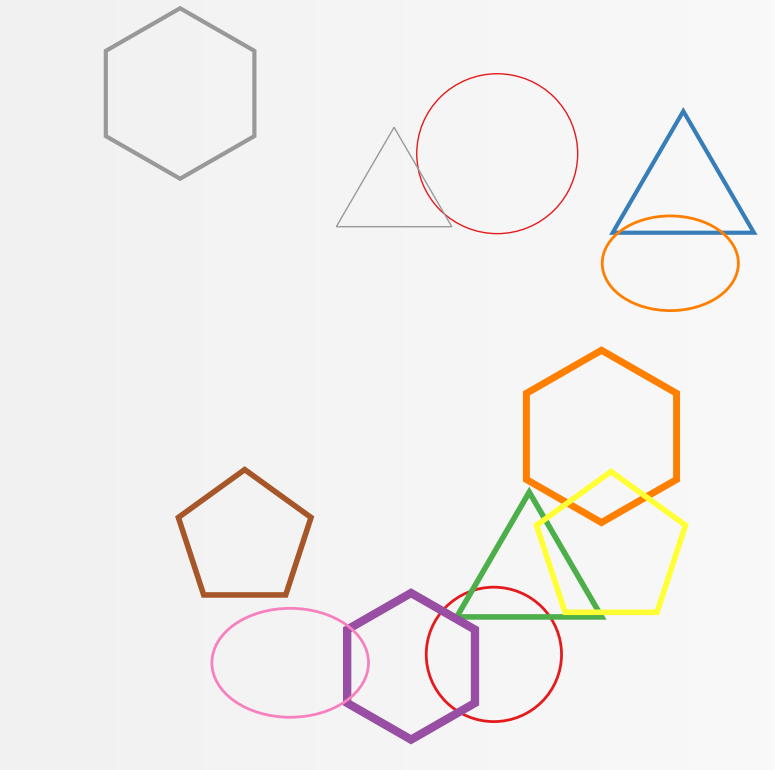[{"shape": "circle", "thickness": 1, "radius": 0.44, "center": [0.637, 0.15]}, {"shape": "circle", "thickness": 0.5, "radius": 0.52, "center": [0.642, 0.8]}, {"shape": "triangle", "thickness": 1.5, "radius": 0.53, "center": [0.882, 0.75]}, {"shape": "triangle", "thickness": 2, "radius": 0.54, "center": [0.683, 0.253]}, {"shape": "hexagon", "thickness": 3, "radius": 0.48, "center": [0.53, 0.135]}, {"shape": "oval", "thickness": 1, "radius": 0.44, "center": [0.865, 0.658]}, {"shape": "hexagon", "thickness": 2.5, "radius": 0.56, "center": [0.776, 0.433]}, {"shape": "pentagon", "thickness": 2, "radius": 0.51, "center": [0.788, 0.287]}, {"shape": "pentagon", "thickness": 2, "radius": 0.45, "center": [0.316, 0.3]}, {"shape": "oval", "thickness": 1, "radius": 0.51, "center": [0.374, 0.139]}, {"shape": "triangle", "thickness": 0.5, "radius": 0.43, "center": [0.508, 0.749]}, {"shape": "hexagon", "thickness": 1.5, "radius": 0.55, "center": [0.232, 0.879]}]